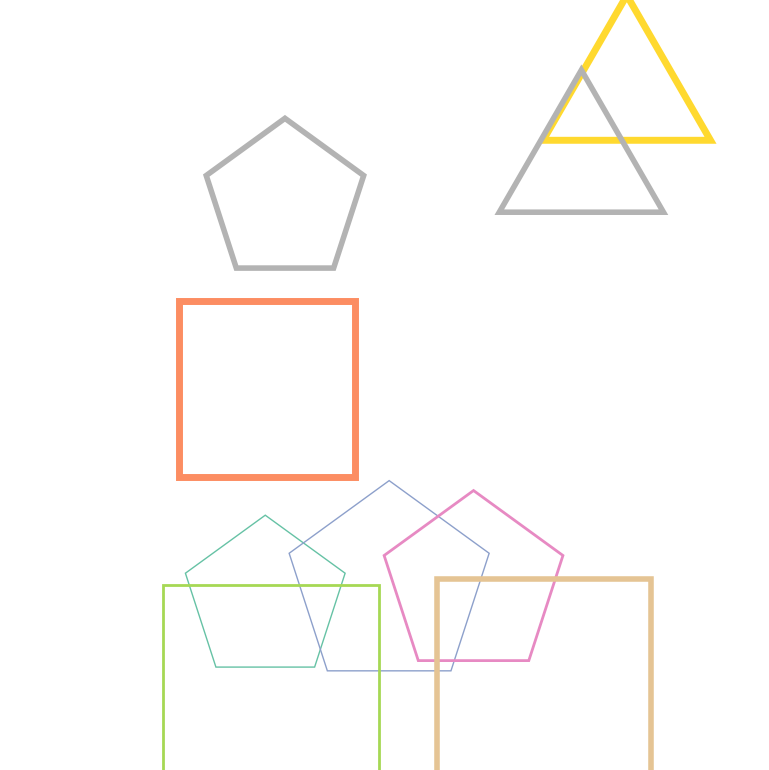[{"shape": "pentagon", "thickness": 0.5, "radius": 0.55, "center": [0.345, 0.222]}, {"shape": "square", "thickness": 2.5, "radius": 0.57, "center": [0.346, 0.495]}, {"shape": "pentagon", "thickness": 0.5, "radius": 0.68, "center": [0.505, 0.239]}, {"shape": "pentagon", "thickness": 1, "radius": 0.61, "center": [0.615, 0.241]}, {"shape": "square", "thickness": 1, "radius": 0.7, "center": [0.352, 0.101]}, {"shape": "triangle", "thickness": 2.5, "radius": 0.63, "center": [0.814, 0.881]}, {"shape": "square", "thickness": 2, "radius": 0.7, "center": [0.707, 0.108]}, {"shape": "pentagon", "thickness": 2, "radius": 0.54, "center": [0.37, 0.739]}, {"shape": "triangle", "thickness": 2, "radius": 0.62, "center": [0.755, 0.786]}]